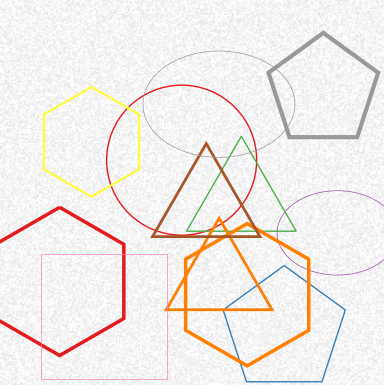[{"shape": "hexagon", "thickness": 2.5, "radius": 0.96, "center": [0.155, 0.269]}, {"shape": "circle", "thickness": 1, "radius": 0.97, "center": [0.472, 0.584]}, {"shape": "pentagon", "thickness": 1, "radius": 0.83, "center": [0.738, 0.143]}, {"shape": "triangle", "thickness": 1, "radius": 0.82, "center": [0.627, 0.482]}, {"shape": "oval", "thickness": 0.5, "radius": 0.78, "center": [0.876, 0.395]}, {"shape": "triangle", "thickness": 2, "radius": 0.79, "center": [0.569, 0.275]}, {"shape": "hexagon", "thickness": 2.5, "radius": 0.92, "center": [0.642, 0.234]}, {"shape": "hexagon", "thickness": 1.5, "radius": 0.71, "center": [0.238, 0.632]}, {"shape": "triangle", "thickness": 2, "radius": 0.81, "center": [0.536, 0.466]}, {"shape": "square", "thickness": 0.5, "radius": 0.81, "center": [0.27, 0.178]}, {"shape": "oval", "thickness": 0.5, "radius": 0.99, "center": [0.569, 0.729]}, {"shape": "pentagon", "thickness": 3, "radius": 0.75, "center": [0.84, 0.765]}]